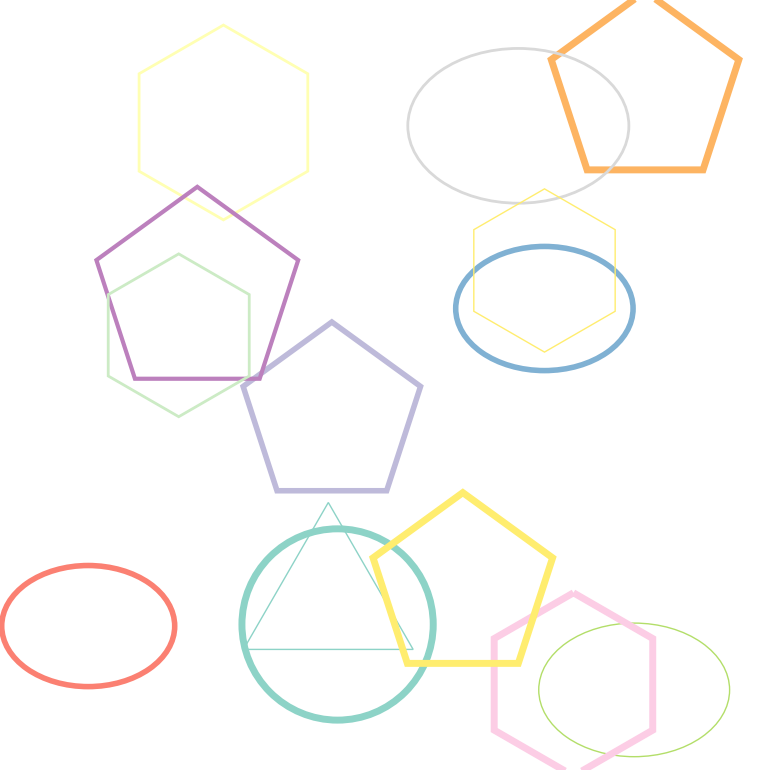[{"shape": "circle", "thickness": 2.5, "radius": 0.62, "center": [0.438, 0.189]}, {"shape": "triangle", "thickness": 0.5, "radius": 0.64, "center": [0.426, 0.22]}, {"shape": "hexagon", "thickness": 1, "radius": 0.63, "center": [0.29, 0.841]}, {"shape": "pentagon", "thickness": 2, "radius": 0.61, "center": [0.431, 0.461]}, {"shape": "oval", "thickness": 2, "radius": 0.56, "center": [0.115, 0.187]}, {"shape": "oval", "thickness": 2, "radius": 0.58, "center": [0.707, 0.599]}, {"shape": "pentagon", "thickness": 2.5, "radius": 0.64, "center": [0.838, 0.883]}, {"shape": "oval", "thickness": 0.5, "radius": 0.62, "center": [0.824, 0.104]}, {"shape": "hexagon", "thickness": 2.5, "radius": 0.59, "center": [0.745, 0.111]}, {"shape": "oval", "thickness": 1, "radius": 0.72, "center": [0.673, 0.837]}, {"shape": "pentagon", "thickness": 1.5, "radius": 0.69, "center": [0.256, 0.62]}, {"shape": "hexagon", "thickness": 1, "radius": 0.53, "center": [0.232, 0.565]}, {"shape": "hexagon", "thickness": 0.5, "radius": 0.53, "center": [0.707, 0.649]}, {"shape": "pentagon", "thickness": 2.5, "radius": 0.61, "center": [0.601, 0.238]}]